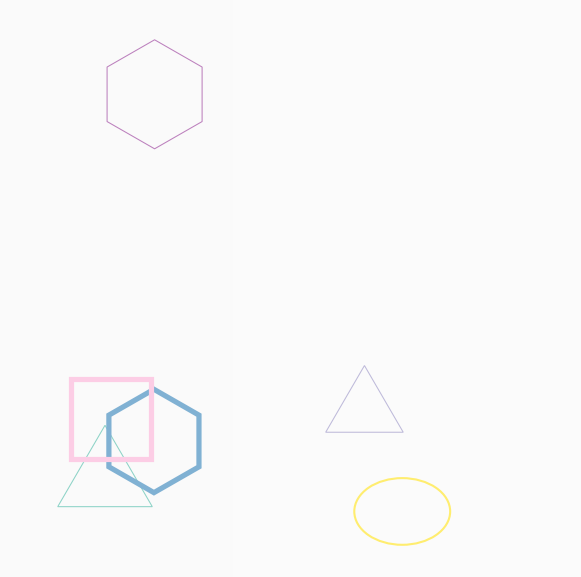[{"shape": "triangle", "thickness": 0.5, "radius": 0.47, "center": [0.181, 0.169]}, {"shape": "triangle", "thickness": 0.5, "radius": 0.39, "center": [0.627, 0.289]}, {"shape": "hexagon", "thickness": 2.5, "radius": 0.45, "center": [0.265, 0.236]}, {"shape": "square", "thickness": 2.5, "radius": 0.34, "center": [0.191, 0.273]}, {"shape": "hexagon", "thickness": 0.5, "radius": 0.47, "center": [0.266, 0.836]}, {"shape": "oval", "thickness": 1, "radius": 0.41, "center": [0.692, 0.113]}]